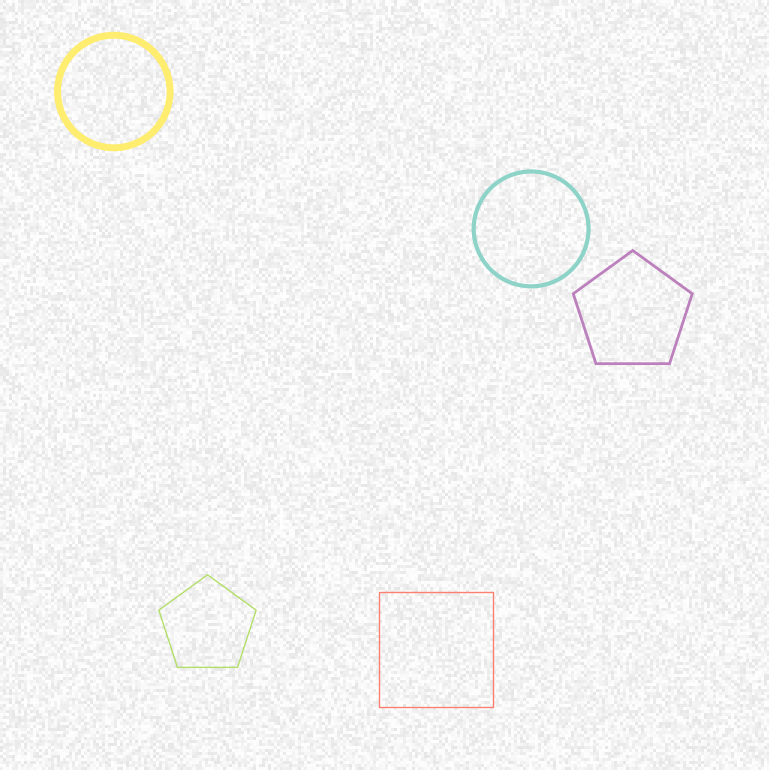[{"shape": "circle", "thickness": 1.5, "radius": 0.37, "center": [0.69, 0.703]}, {"shape": "square", "thickness": 0.5, "radius": 0.37, "center": [0.566, 0.157]}, {"shape": "pentagon", "thickness": 0.5, "radius": 0.33, "center": [0.269, 0.187]}, {"shape": "pentagon", "thickness": 1, "radius": 0.41, "center": [0.822, 0.593]}, {"shape": "circle", "thickness": 2.5, "radius": 0.37, "center": [0.148, 0.881]}]